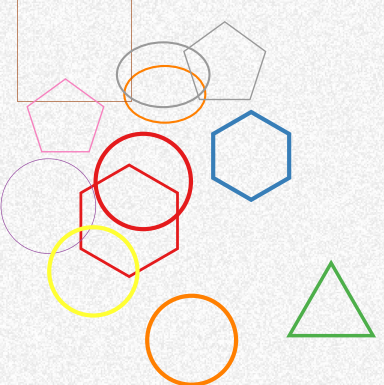[{"shape": "circle", "thickness": 3, "radius": 0.62, "center": [0.372, 0.529]}, {"shape": "hexagon", "thickness": 2, "radius": 0.72, "center": [0.336, 0.427]}, {"shape": "hexagon", "thickness": 3, "radius": 0.57, "center": [0.652, 0.595]}, {"shape": "triangle", "thickness": 2.5, "radius": 0.63, "center": [0.86, 0.191]}, {"shape": "circle", "thickness": 0.5, "radius": 0.61, "center": [0.126, 0.465]}, {"shape": "oval", "thickness": 1.5, "radius": 0.53, "center": [0.428, 0.755]}, {"shape": "circle", "thickness": 3, "radius": 0.58, "center": [0.498, 0.116]}, {"shape": "circle", "thickness": 3, "radius": 0.57, "center": [0.242, 0.295]}, {"shape": "square", "thickness": 0.5, "radius": 0.74, "center": [0.192, 0.885]}, {"shape": "pentagon", "thickness": 1, "radius": 0.52, "center": [0.17, 0.69]}, {"shape": "oval", "thickness": 1.5, "radius": 0.6, "center": [0.424, 0.806]}, {"shape": "pentagon", "thickness": 1, "radius": 0.56, "center": [0.584, 0.832]}]